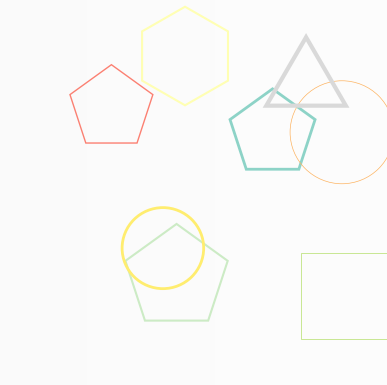[{"shape": "pentagon", "thickness": 2, "radius": 0.58, "center": [0.703, 0.654]}, {"shape": "hexagon", "thickness": 1.5, "radius": 0.64, "center": [0.478, 0.855]}, {"shape": "pentagon", "thickness": 1, "radius": 0.56, "center": [0.288, 0.719]}, {"shape": "circle", "thickness": 0.5, "radius": 0.67, "center": [0.882, 0.656]}, {"shape": "square", "thickness": 0.5, "radius": 0.56, "center": [0.888, 0.231]}, {"shape": "triangle", "thickness": 3, "radius": 0.59, "center": [0.79, 0.785]}, {"shape": "pentagon", "thickness": 1.5, "radius": 0.69, "center": [0.456, 0.28]}, {"shape": "circle", "thickness": 2, "radius": 0.53, "center": [0.42, 0.356]}]